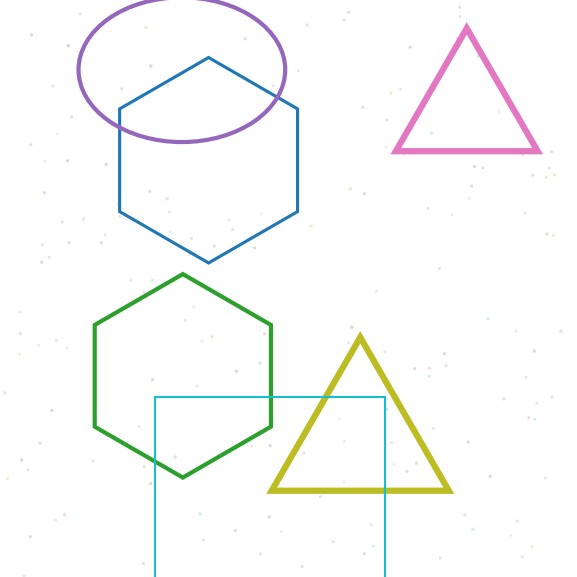[{"shape": "hexagon", "thickness": 1.5, "radius": 0.89, "center": [0.361, 0.722]}, {"shape": "hexagon", "thickness": 2, "radius": 0.88, "center": [0.317, 0.348]}, {"shape": "oval", "thickness": 2, "radius": 0.89, "center": [0.315, 0.878]}, {"shape": "triangle", "thickness": 3, "radius": 0.71, "center": [0.808, 0.808]}, {"shape": "triangle", "thickness": 3, "radius": 0.89, "center": [0.624, 0.238]}, {"shape": "square", "thickness": 1, "radius": 1.0, "center": [0.467, 0.113]}]